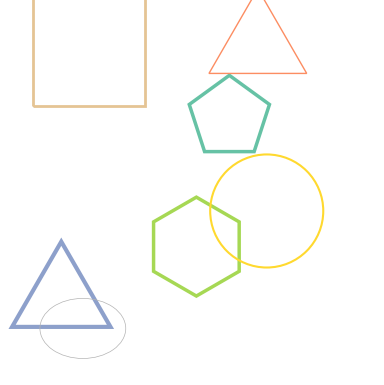[{"shape": "pentagon", "thickness": 2.5, "radius": 0.55, "center": [0.596, 0.695]}, {"shape": "triangle", "thickness": 1, "radius": 0.73, "center": [0.67, 0.883]}, {"shape": "triangle", "thickness": 3, "radius": 0.74, "center": [0.159, 0.225]}, {"shape": "hexagon", "thickness": 2.5, "radius": 0.64, "center": [0.51, 0.359]}, {"shape": "circle", "thickness": 1.5, "radius": 0.73, "center": [0.693, 0.452]}, {"shape": "square", "thickness": 2, "radius": 0.72, "center": [0.231, 0.868]}, {"shape": "oval", "thickness": 0.5, "radius": 0.56, "center": [0.215, 0.147]}]